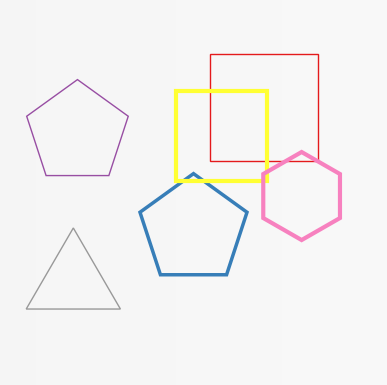[{"shape": "square", "thickness": 1, "radius": 0.7, "center": [0.682, 0.721]}, {"shape": "pentagon", "thickness": 2.5, "radius": 0.73, "center": [0.499, 0.404]}, {"shape": "pentagon", "thickness": 1, "radius": 0.69, "center": [0.2, 0.655]}, {"shape": "square", "thickness": 3, "radius": 0.59, "center": [0.572, 0.647]}, {"shape": "hexagon", "thickness": 3, "radius": 0.57, "center": [0.778, 0.491]}, {"shape": "triangle", "thickness": 1, "radius": 0.7, "center": [0.189, 0.267]}]